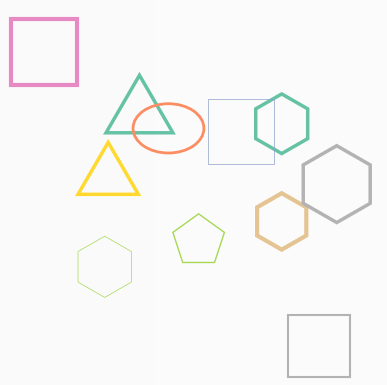[{"shape": "triangle", "thickness": 2.5, "radius": 0.5, "center": [0.36, 0.705]}, {"shape": "hexagon", "thickness": 2.5, "radius": 0.39, "center": [0.727, 0.679]}, {"shape": "oval", "thickness": 2, "radius": 0.46, "center": [0.435, 0.667]}, {"shape": "square", "thickness": 0.5, "radius": 0.42, "center": [0.621, 0.659]}, {"shape": "square", "thickness": 3, "radius": 0.42, "center": [0.114, 0.865]}, {"shape": "hexagon", "thickness": 0.5, "radius": 0.4, "center": [0.27, 0.307]}, {"shape": "pentagon", "thickness": 1, "radius": 0.35, "center": [0.513, 0.375]}, {"shape": "triangle", "thickness": 2.5, "radius": 0.45, "center": [0.279, 0.54]}, {"shape": "hexagon", "thickness": 3, "radius": 0.37, "center": [0.727, 0.425]}, {"shape": "hexagon", "thickness": 2.5, "radius": 0.5, "center": [0.869, 0.522]}, {"shape": "square", "thickness": 1.5, "radius": 0.4, "center": [0.823, 0.101]}]